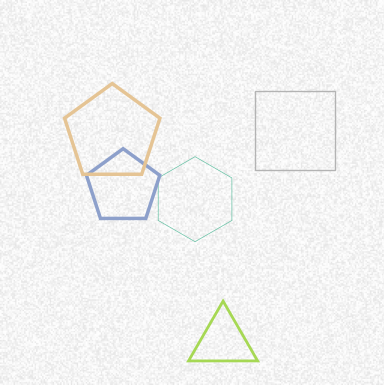[{"shape": "hexagon", "thickness": 0.5, "radius": 0.55, "center": [0.507, 0.483]}, {"shape": "pentagon", "thickness": 2.5, "radius": 0.5, "center": [0.32, 0.514]}, {"shape": "triangle", "thickness": 2, "radius": 0.52, "center": [0.579, 0.114]}, {"shape": "pentagon", "thickness": 2.5, "radius": 0.65, "center": [0.292, 0.653]}, {"shape": "square", "thickness": 1, "radius": 0.52, "center": [0.766, 0.661]}]